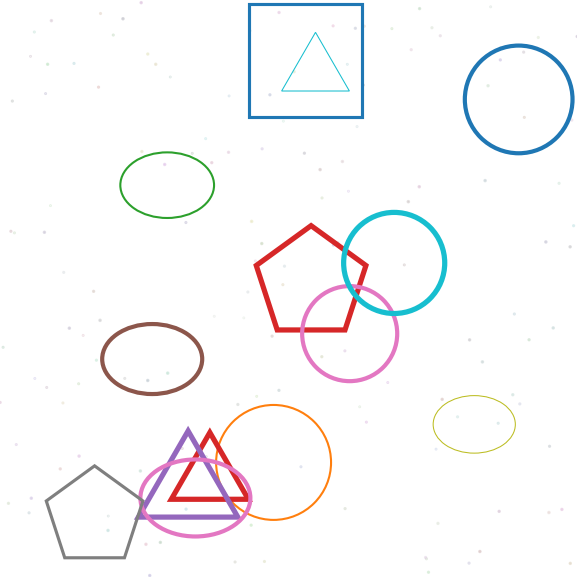[{"shape": "square", "thickness": 1.5, "radius": 0.49, "center": [0.529, 0.894]}, {"shape": "circle", "thickness": 2, "radius": 0.47, "center": [0.898, 0.827]}, {"shape": "circle", "thickness": 1, "radius": 0.5, "center": [0.474, 0.198]}, {"shape": "oval", "thickness": 1, "radius": 0.41, "center": [0.29, 0.678]}, {"shape": "pentagon", "thickness": 2.5, "radius": 0.5, "center": [0.539, 0.509]}, {"shape": "triangle", "thickness": 2.5, "radius": 0.39, "center": [0.363, 0.173]}, {"shape": "triangle", "thickness": 2.5, "radius": 0.5, "center": [0.326, 0.153]}, {"shape": "oval", "thickness": 2, "radius": 0.43, "center": [0.264, 0.377]}, {"shape": "circle", "thickness": 2, "radius": 0.41, "center": [0.606, 0.421]}, {"shape": "oval", "thickness": 2, "radius": 0.48, "center": [0.338, 0.137]}, {"shape": "pentagon", "thickness": 1.5, "radius": 0.44, "center": [0.164, 0.104]}, {"shape": "oval", "thickness": 0.5, "radius": 0.36, "center": [0.821, 0.264]}, {"shape": "circle", "thickness": 2.5, "radius": 0.44, "center": [0.683, 0.544]}, {"shape": "triangle", "thickness": 0.5, "radius": 0.34, "center": [0.546, 0.875]}]